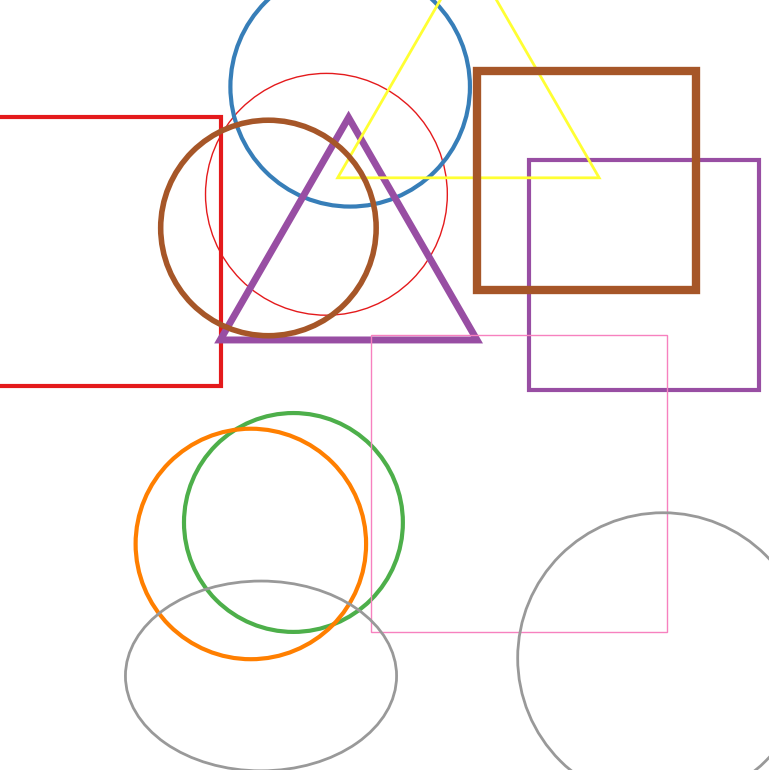[{"shape": "square", "thickness": 1.5, "radius": 0.87, "center": [0.113, 0.673]}, {"shape": "circle", "thickness": 0.5, "radius": 0.79, "center": [0.424, 0.748]}, {"shape": "circle", "thickness": 1.5, "radius": 0.78, "center": [0.455, 0.887]}, {"shape": "circle", "thickness": 1.5, "radius": 0.71, "center": [0.381, 0.321]}, {"shape": "square", "thickness": 1.5, "radius": 0.75, "center": [0.837, 0.643]}, {"shape": "triangle", "thickness": 2.5, "radius": 0.96, "center": [0.453, 0.655]}, {"shape": "circle", "thickness": 1.5, "radius": 0.75, "center": [0.326, 0.294]}, {"shape": "triangle", "thickness": 1, "radius": 0.98, "center": [0.608, 0.867]}, {"shape": "circle", "thickness": 2, "radius": 0.7, "center": [0.349, 0.704]}, {"shape": "square", "thickness": 3, "radius": 0.71, "center": [0.761, 0.766]}, {"shape": "square", "thickness": 0.5, "radius": 0.96, "center": [0.674, 0.372]}, {"shape": "circle", "thickness": 1, "radius": 0.94, "center": [0.861, 0.145]}, {"shape": "oval", "thickness": 1, "radius": 0.88, "center": [0.339, 0.122]}]